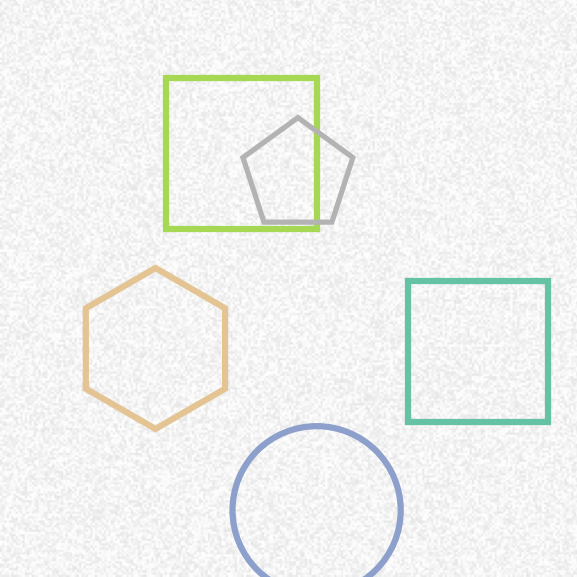[{"shape": "square", "thickness": 3, "radius": 0.61, "center": [0.828, 0.39]}, {"shape": "circle", "thickness": 3, "radius": 0.73, "center": [0.548, 0.116]}, {"shape": "square", "thickness": 3, "radius": 0.65, "center": [0.417, 0.734]}, {"shape": "hexagon", "thickness": 3, "radius": 0.7, "center": [0.269, 0.396]}, {"shape": "pentagon", "thickness": 2.5, "radius": 0.5, "center": [0.516, 0.695]}]